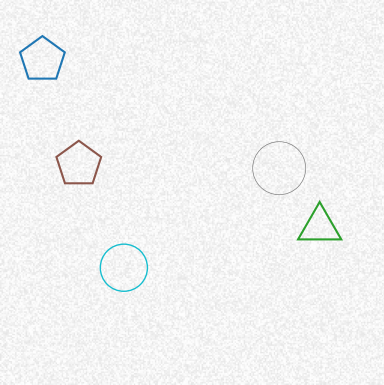[{"shape": "pentagon", "thickness": 1.5, "radius": 0.31, "center": [0.11, 0.845]}, {"shape": "triangle", "thickness": 1.5, "radius": 0.32, "center": [0.83, 0.411]}, {"shape": "pentagon", "thickness": 1.5, "radius": 0.31, "center": [0.205, 0.573]}, {"shape": "circle", "thickness": 0.5, "radius": 0.34, "center": [0.725, 0.563]}, {"shape": "circle", "thickness": 1, "radius": 0.31, "center": [0.322, 0.305]}]